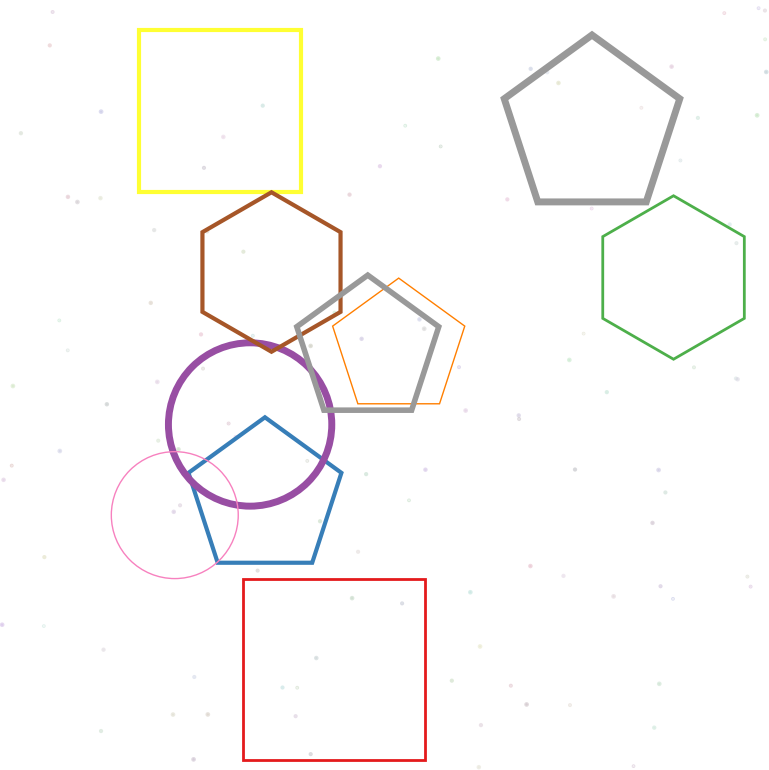[{"shape": "square", "thickness": 1, "radius": 0.59, "center": [0.434, 0.131]}, {"shape": "pentagon", "thickness": 1.5, "radius": 0.52, "center": [0.344, 0.354]}, {"shape": "hexagon", "thickness": 1, "radius": 0.53, "center": [0.875, 0.64]}, {"shape": "circle", "thickness": 2.5, "radius": 0.53, "center": [0.325, 0.449]}, {"shape": "pentagon", "thickness": 0.5, "radius": 0.45, "center": [0.518, 0.549]}, {"shape": "square", "thickness": 1.5, "radius": 0.53, "center": [0.285, 0.855]}, {"shape": "hexagon", "thickness": 1.5, "radius": 0.52, "center": [0.353, 0.647]}, {"shape": "circle", "thickness": 0.5, "radius": 0.41, "center": [0.227, 0.331]}, {"shape": "pentagon", "thickness": 2, "radius": 0.48, "center": [0.478, 0.546]}, {"shape": "pentagon", "thickness": 2.5, "radius": 0.6, "center": [0.769, 0.835]}]